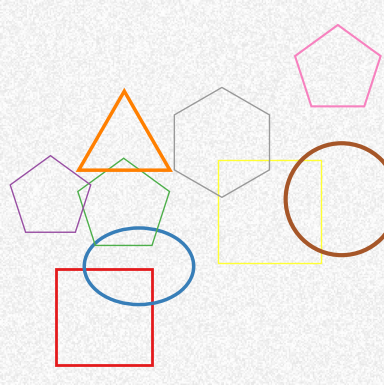[{"shape": "square", "thickness": 2, "radius": 0.62, "center": [0.27, 0.176]}, {"shape": "oval", "thickness": 2.5, "radius": 0.71, "center": [0.361, 0.308]}, {"shape": "pentagon", "thickness": 1, "radius": 0.63, "center": [0.321, 0.464]}, {"shape": "pentagon", "thickness": 1, "radius": 0.55, "center": [0.131, 0.486]}, {"shape": "triangle", "thickness": 2.5, "radius": 0.68, "center": [0.323, 0.626]}, {"shape": "square", "thickness": 1, "radius": 0.67, "center": [0.7, 0.451]}, {"shape": "circle", "thickness": 3, "radius": 0.73, "center": [0.887, 0.483]}, {"shape": "pentagon", "thickness": 1.5, "radius": 0.58, "center": [0.878, 0.818]}, {"shape": "hexagon", "thickness": 1, "radius": 0.71, "center": [0.576, 0.63]}]